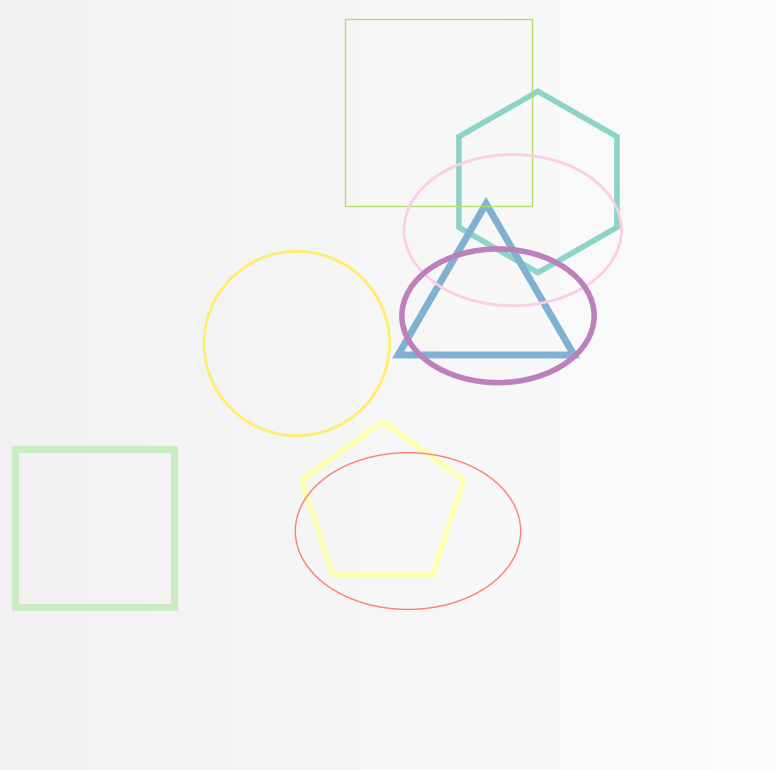[{"shape": "hexagon", "thickness": 2, "radius": 0.59, "center": [0.694, 0.764]}, {"shape": "pentagon", "thickness": 2, "radius": 0.55, "center": [0.494, 0.343]}, {"shape": "oval", "thickness": 0.5, "radius": 0.73, "center": [0.526, 0.31]}, {"shape": "triangle", "thickness": 2.5, "radius": 0.65, "center": [0.627, 0.604]}, {"shape": "square", "thickness": 0.5, "radius": 0.6, "center": [0.566, 0.854]}, {"shape": "oval", "thickness": 1, "radius": 0.7, "center": [0.662, 0.701]}, {"shape": "oval", "thickness": 2, "radius": 0.62, "center": [0.643, 0.59]}, {"shape": "square", "thickness": 2.5, "radius": 0.51, "center": [0.122, 0.315]}, {"shape": "circle", "thickness": 1, "radius": 0.6, "center": [0.383, 0.554]}]